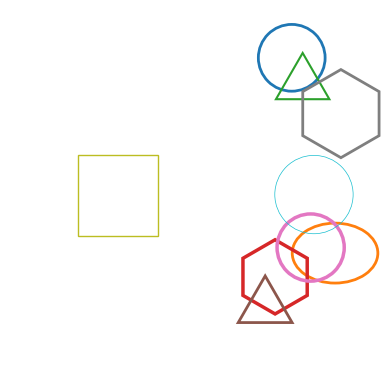[{"shape": "circle", "thickness": 2, "radius": 0.43, "center": [0.758, 0.85]}, {"shape": "oval", "thickness": 2, "radius": 0.56, "center": [0.87, 0.343]}, {"shape": "triangle", "thickness": 1.5, "radius": 0.4, "center": [0.786, 0.782]}, {"shape": "hexagon", "thickness": 2.5, "radius": 0.48, "center": [0.715, 0.281]}, {"shape": "triangle", "thickness": 2, "radius": 0.4, "center": [0.689, 0.203]}, {"shape": "circle", "thickness": 2.5, "radius": 0.44, "center": [0.807, 0.357]}, {"shape": "hexagon", "thickness": 2, "radius": 0.57, "center": [0.885, 0.705]}, {"shape": "square", "thickness": 1, "radius": 0.52, "center": [0.307, 0.492]}, {"shape": "circle", "thickness": 0.5, "radius": 0.51, "center": [0.816, 0.495]}]